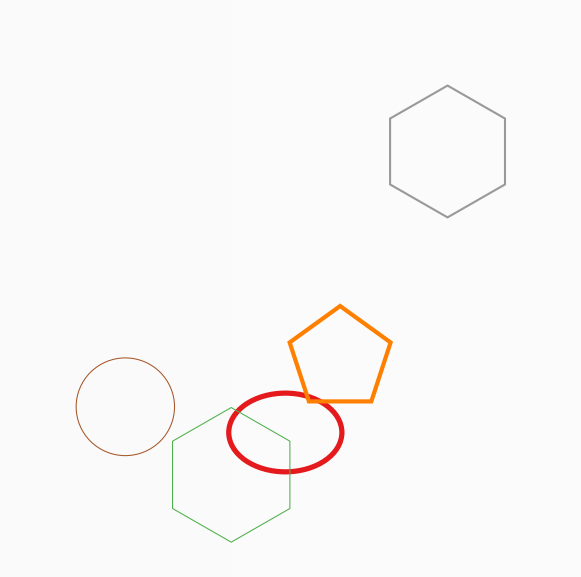[{"shape": "oval", "thickness": 2.5, "radius": 0.49, "center": [0.491, 0.25]}, {"shape": "hexagon", "thickness": 0.5, "radius": 0.58, "center": [0.398, 0.177]}, {"shape": "pentagon", "thickness": 2, "radius": 0.46, "center": [0.585, 0.378]}, {"shape": "circle", "thickness": 0.5, "radius": 0.42, "center": [0.216, 0.295]}, {"shape": "hexagon", "thickness": 1, "radius": 0.57, "center": [0.77, 0.737]}]